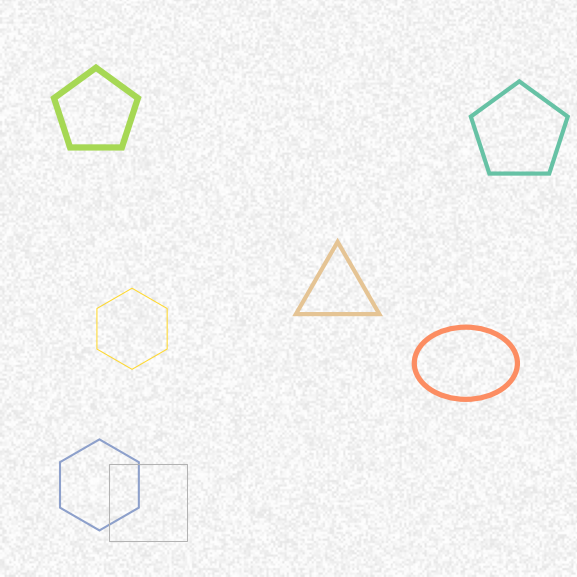[{"shape": "pentagon", "thickness": 2, "radius": 0.44, "center": [0.899, 0.77]}, {"shape": "oval", "thickness": 2.5, "radius": 0.45, "center": [0.807, 0.37]}, {"shape": "hexagon", "thickness": 1, "radius": 0.39, "center": [0.172, 0.159]}, {"shape": "pentagon", "thickness": 3, "radius": 0.38, "center": [0.166, 0.806]}, {"shape": "hexagon", "thickness": 0.5, "radius": 0.35, "center": [0.229, 0.43]}, {"shape": "triangle", "thickness": 2, "radius": 0.42, "center": [0.585, 0.497]}, {"shape": "square", "thickness": 0.5, "radius": 0.34, "center": [0.256, 0.129]}]